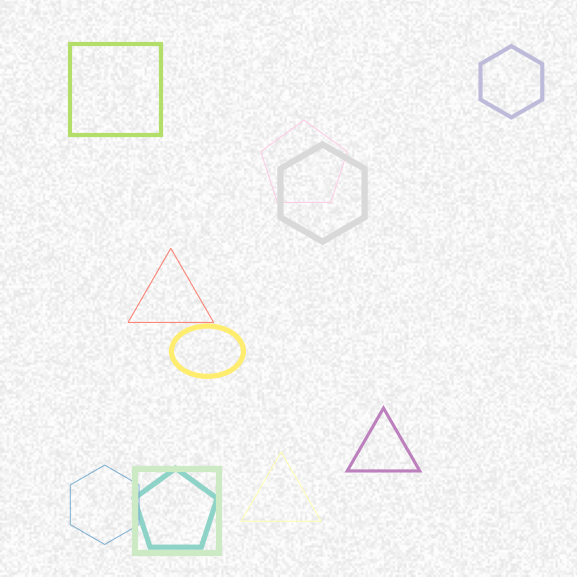[{"shape": "pentagon", "thickness": 2.5, "radius": 0.38, "center": [0.304, 0.113]}, {"shape": "triangle", "thickness": 0.5, "radius": 0.4, "center": [0.487, 0.137]}, {"shape": "hexagon", "thickness": 2, "radius": 0.31, "center": [0.886, 0.858]}, {"shape": "triangle", "thickness": 0.5, "radius": 0.43, "center": [0.296, 0.484]}, {"shape": "hexagon", "thickness": 0.5, "radius": 0.34, "center": [0.181, 0.125]}, {"shape": "square", "thickness": 2, "radius": 0.39, "center": [0.2, 0.844]}, {"shape": "pentagon", "thickness": 0.5, "radius": 0.39, "center": [0.526, 0.712]}, {"shape": "hexagon", "thickness": 3, "radius": 0.42, "center": [0.559, 0.665]}, {"shape": "triangle", "thickness": 1.5, "radius": 0.36, "center": [0.664, 0.22]}, {"shape": "square", "thickness": 3, "radius": 0.36, "center": [0.306, 0.115]}, {"shape": "oval", "thickness": 2.5, "radius": 0.31, "center": [0.359, 0.391]}]